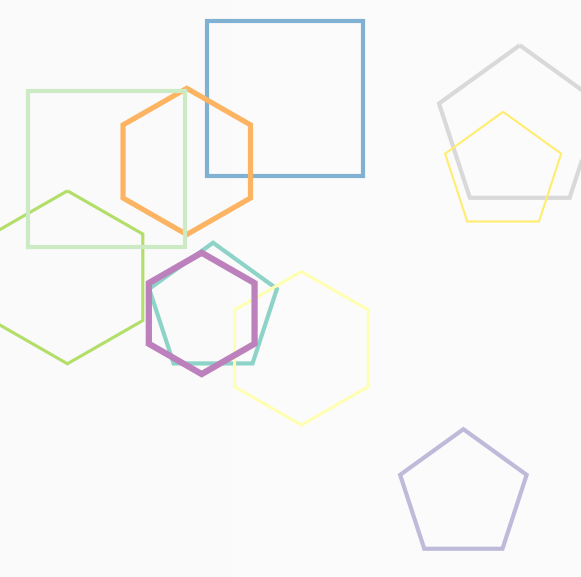[{"shape": "pentagon", "thickness": 2, "radius": 0.58, "center": [0.367, 0.463]}, {"shape": "hexagon", "thickness": 1.5, "radius": 0.66, "center": [0.519, 0.396]}, {"shape": "pentagon", "thickness": 2, "radius": 0.57, "center": [0.797, 0.142]}, {"shape": "square", "thickness": 2, "radius": 0.67, "center": [0.49, 0.828]}, {"shape": "hexagon", "thickness": 2.5, "radius": 0.63, "center": [0.321, 0.72]}, {"shape": "hexagon", "thickness": 1.5, "radius": 0.75, "center": [0.116, 0.519]}, {"shape": "pentagon", "thickness": 2, "radius": 0.73, "center": [0.894, 0.775]}, {"shape": "hexagon", "thickness": 3, "radius": 0.53, "center": [0.347, 0.456]}, {"shape": "square", "thickness": 2, "radius": 0.68, "center": [0.184, 0.706]}, {"shape": "pentagon", "thickness": 1, "radius": 0.52, "center": [0.866, 0.701]}]